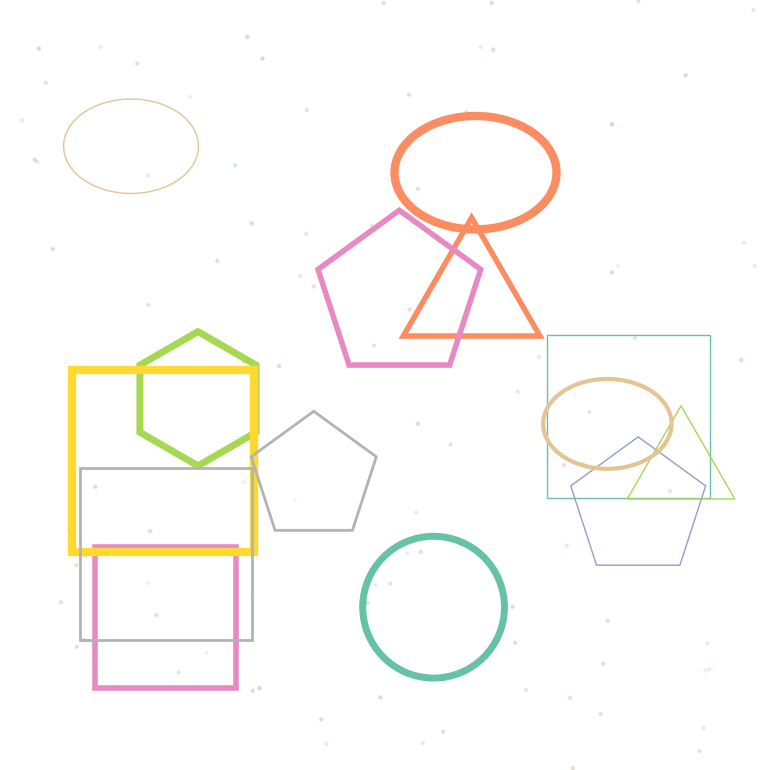[{"shape": "square", "thickness": 0.5, "radius": 0.53, "center": [0.816, 0.459]}, {"shape": "circle", "thickness": 2.5, "radius": 0.46, "center": [0.563, 0.211]}, {"shape": "oval", "thickness": 3, "radius": 0.53, "center": [0.618, 0.776]}, {"shape": "triangle", "thickness": 2, "radius": 0.51, "center": [0.612, 0.615]}, {"shape": "pentagon", "thickness": 0.5, "radius": 0.46, "center": [0.829, 0.341]}, {"shape": "pentagon", "thickness": 2, "radius": 0.56, "center": [0.519, 0.616]}, {"shape": "square", "thickness": 2, "radius": 0.46, "center": [0.215, 0.198]}, {"shape": "triangle", "thickness": 0.5, "radius": 0.4, "center": [0.884, 0.392]}, {"shape": "hexagon", "thickness": 2.5, "radius": 0.44, "center": [0.257, 0.482]}, {"shape": "square", "thickness": 3, "radius": 0.59, "center": [0.212, 0.401]}, {"shape": "oval", "thickness": 1.5, "radius": 0.42, "center": [0.789, 0.449]}, {"shape": "oval", "thickness": 0.5, "radius": 0.44, "center": [0.17, 0.81]}, {"shape": "pentagon", "thickness": 1, "radius": 0.43, "center": [0.407, 0.38]}, {"shape": "square", "thickness": 1, "radius": 0.56, "center": [0.216, 0.28]}]